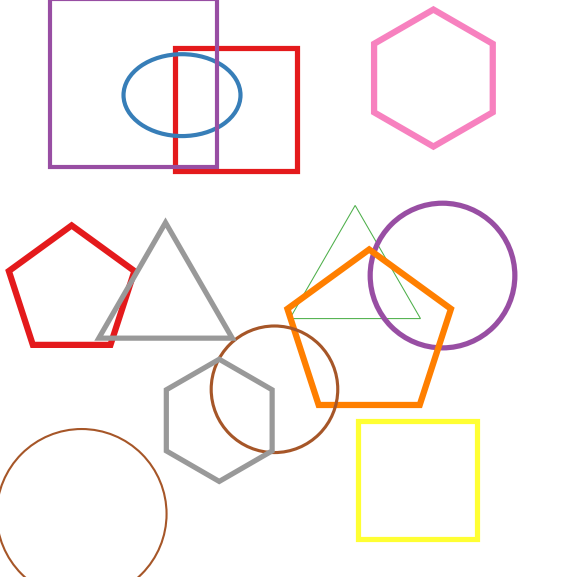[{"shape": "pentagon", "thickness": 3, "radius": 0.57, "center": [0.124, 0.494]}, {"shape": "square", "thickness": 2.5, "radius": 0.53, "center": [0.409, 0.809]}, {"shape": "oval", "thickness": 2, "radius": 0.51, "center": [0.315, 0.834]}, {"shape": "triangle", "thickness": 0.5, "radius": 0.65, "center": [0.615, 0.513]}, {"shape": "square", "thickness": 2, "radius": 0.73, "center": [0.231, 0.855]}, {"shape": "circle", "thickness": 2.5, "radius": 0.63, "center": [0.766, 0.522]}, {"shape": "pentagon", "thickness": 3, "radius": 0.74, "center": [0.639, 0.418]}, {"shape": "square", "thickness": 2.5, "radius": 0.51, "center": [0.723, 0.168]}, {"shape": "circle", "thickness": 1, "radius": 0.74, "center": [0.141, 0.109]}, {"shape": "circle", "thickness": 1.5, "radius": 0.55, "center": [0.475, 0.325]}, {"shape": "hexagon", "thickness": 3, "radius": 0.59, "center": [0.751, 0.864]}, {"shape": "hexagon", "thickness": 2.5, "radius": 0.53, "center": [0.38, 0.271]}, {"shape": "triangle", "thickness": 2.5, "radius": 0.67, "center": [0.287, 0.48]}]